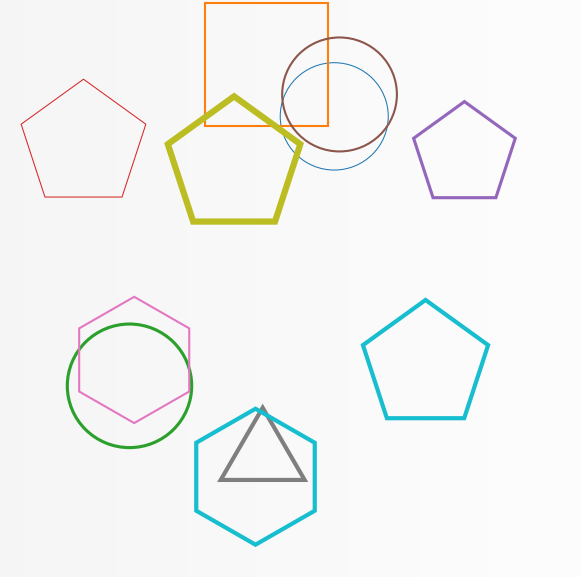[{"shape": "circle", "thickness": 0.5, "radius": 0.46, "center": [0.575, 0.798]}, {"shape": "square", "thickness": 1, "radius": 0.53, "center": [0.459, 0.888]}, {"shape": "circle", "thickness": 1.5, "radius": 0.53, "center": [0.223, 0.331]}, {"shape": "pentagon", "thickness": 0.5, "radius": 0.56, "center": [0.144, 0.749]}, {"shape": "pentagon", "thickness": 1.5, "radius": 0.46, "center": [0.799, 0.731]}, {"shape": "circle", "thickness": 1, "radius": 0.49, "center": [0.584, 0.836]}, {"shape": "hexagon", "thickness": 1, "radius": 0.55, "center": [0.231, 0.376]}, {"shape": "triangle", "thickness": 2, "radius": 0.42, "center": [0.452, 0.21]}, {"shape": "pentagon", "thickness": 3, "radius": 0.6, "center": [0.403, 0.712]}, {"shape": "hexagon", "thickness": 2, "radius": 0.59, "center": [0.44, 0.174]}, {"shape": "pentagon", "thickness": 2, "radius": 0.57, "center": [0.732, 0.367]}]